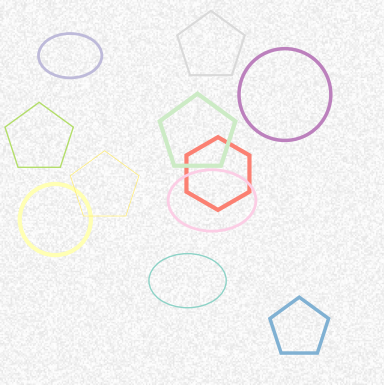[{"shape": "oval", "thickness": 1, "radius": 0.5, "center": [0.487, 0.271]}, {"shape": "circle", "thickness": 3, "radius": 0.46, "center": [0.144, 0.43]}, {"shape": "oval", "thickness": 2, "radius": 0.41, "center": [0.182, 0.855]}, {"shape": "hexagon", "thickness": 3, "radius": 0.47, "center": [0.566, 0.549]}, {"shape": "pentagon", "thickness": 2.5, "radius": 0.4, "center": [0.777, 0.148]}, {"shape": "pentagon", "thickness": 1, "radius": 0.47, "center": [0.102, 0.641]}, {"shape": "oval", "thickness": 2, "radius": 0.57, "center": [0.551, 0.479]}, {"shape": "pentagon", "thickness": 1.5, "radius": 0.46, "center": [0.548, 0.88]}, {"shape": "circle", "thickness": 2.5, "radius": 0.6, "center": [0.74, 0.754]}, {"shape": "pentagon", "thickness": 3, "radius": 0.52, "center": [0.513, 0.653]}, {"shape": "pentagon", "thickness": 0.5, "radius": 0.47, "center": [0.272, 0.515]}]